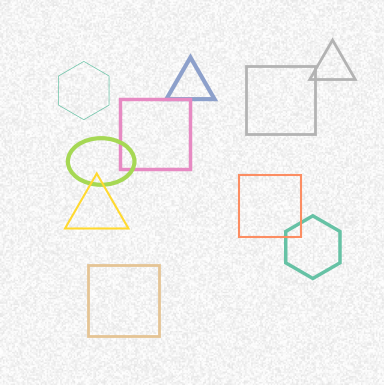[{"shape": "hexagon", "thickness": 0.5, "radius": 0.38, "center": [0.218, 0.765]}, {"shape": "hexagon", "thickness": 2.5, "radius": 0.41, "center": [0.813, 0.358]}, {"shape": "square", "thickness": 1.5, "radius": 0.4, "center": [0.701, 0.465]}, {"shape": "triangle", "thickness": 3, "radius": 0.36, "center": [0.495, 0.779]}, {"shape": "square", "thickness": 2.5, "radius": 0.45, "center": [0.403, 0.653]}, {"shape": "oval", "thickness": 3, "radius": 0.43, "center": [0.263, 0.581]}, {"shape": "triangle", "thickness": 1.5, "radius": 0.48, "center": [0.251, 0.454]}, {"shape": "square", "thickness": 2, "radius": 0.46, "center": [0.32, 0.22]}, {"shape": "triangle", "thickness": 2, "radius": 0.34, "center": [0.864, 0.828]}, {"shape": "square", "thickness": 2, "radius": 0.45, "center": [0.728, 0.74]}]